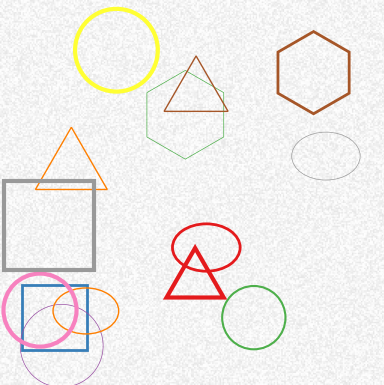[{"shape": "triangle", "thickness": 3, "radius": 0.43, "center": [0.507, 0.27]}, {"shape": "oval", "thickness": 2, "radius": 0.44, "center": [0.536, 0.357]}, {"shape": "square", "thickness": 2, "radius": 0.42, "center": [0.142, 0.175]}, {"shape": "circle", "thickness": 1.5, "radius": 0.41, "center": [0.659, 0.175]}, {"shape": "hexagon", "thickness": 0.5, "radius": 0.58, "center": [0.481, 0.702]}, {"shape": "circle", "thickness": 0.5, "radius": 0.54, "center": [0.16, 0.102]}, {"shape": "triangle", "thickness": 1, "radius": 0.54, "center": [0.185, 0.562]}, {"shape": "oval", "thickness": 1, "radius": 0.43, "center": [0.223, 0.192]}, {"shape": "circle", "thickness": 3, "radius": 0.54, "center": [0.302, 0.87]}, {"shape": "hexagon", "thickness": 2, "radius": 0.53, "center": [0.814, 0.811]}, {"shape": "triangle", "thickness": 1, "radius": 0.48, "center": [0.509, 0.759]}, {"shape": "circle", "thickness": 3, "radius": 0.47, "center": [0.104, 0.195]}, {"shape": "oval", "thickness": 0.5, "radius": 0.44, "center": [0.847, 0.595]}, {"shape": "square", "thickness": 3, "radius": 0.58, "center": [0.127, 0.415]}]